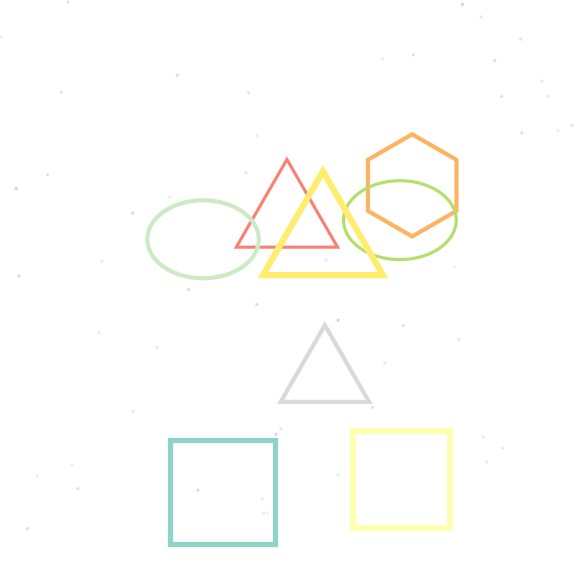[{"shape": "square", "thickness": 2.5, "radius": 0.45, "center": [0.385, 0.147]}, {"shape": "square", "thickness": 3, "radius": 0.42, "center": [0.695, 0.169]}, {"shape": "triangle", "thickness": 1.5, "radius": 0.51, "center": [0.497, 0.622]}, {"shape": "hexagon", "thickness": 2, "radius": 0.44, "center": [0.714, 0.678]}, {"shape": "oval", "thickness": 1.5, "radius": 0.49, "center": [0.692, 0.618]}, {"shape": "triangle", "thickness": 2, "radius": 0.44, "center": [0.563, 0.347]}, {"shape": "oval", "thickness": 2, "radius": 0.48, "center": [0.352, 0.585]}, {"shape": "triangle", "thickness": 3, "radius": 0.6, "center": [0.559, 0.583]}]